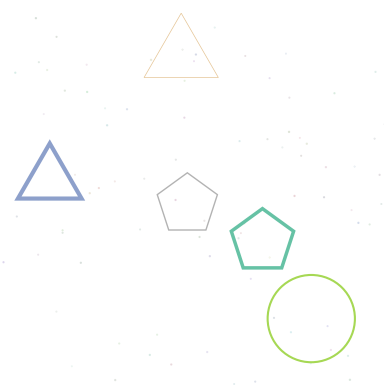[{"shape": "pentagon", "thickness": 2.5, "radius": 0.43, "center": [0.682, 0.373]}, {"shape": "triangle", "thickness": 3, "radius": 0.48, "center": [0.129, 0.532]}, {"shape": "circle", "thickness": 1.5, "radius": 0.57, "center": [0.808, 0.172]}, {"shape": "triangle", "thickness": 0.5, "radius": 0.56, "center": [0.471, 0.854]}, {"shape": "pentagon", "thickness": 1, "radius": 0.41, "center": [0.487, 0.469]}]